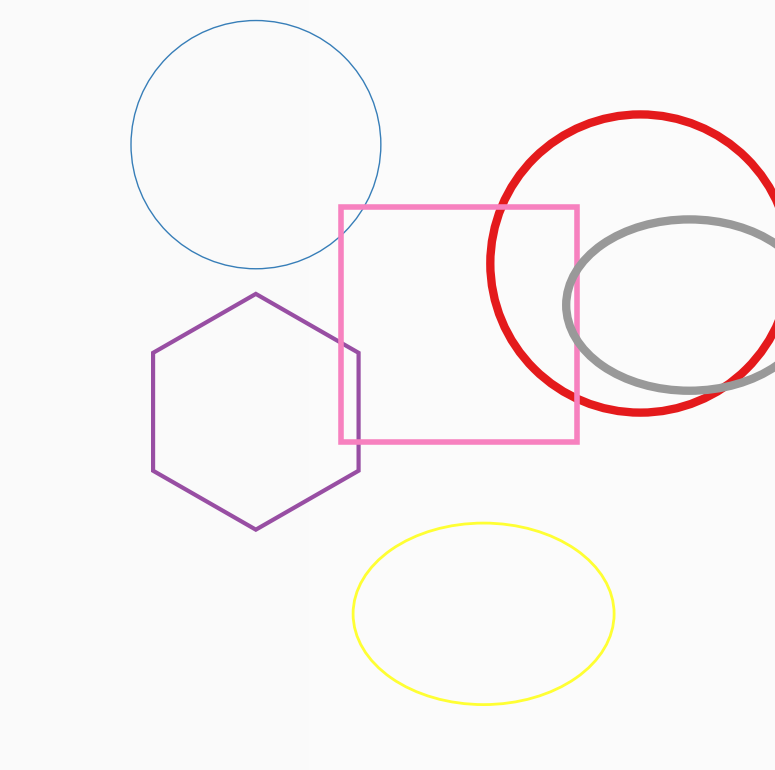[{"shape": "circle", "thickness": 3, "radius": 0.97, "center": [0.826, 0.658]}, {"shape": "circle", "thickness": 0.5, "radius": 0.81, "center": [0.33, 0.812]}, {"shape": "hexagon", "thickness": 1.5, "radius": 0.77, "center": [0.33, 0.465]}, {"shape": "oval", "thickness": 1, "radius": 0.84, "center": [0.624, 0.203]}, {"shape": "square", "thickness": 2, "radius": 0.76, "center": [0.592, 0.579]}, {"shape": "oval", "thickness": 3, "radius": 0.79, "center": [0.889, 0.604]}]